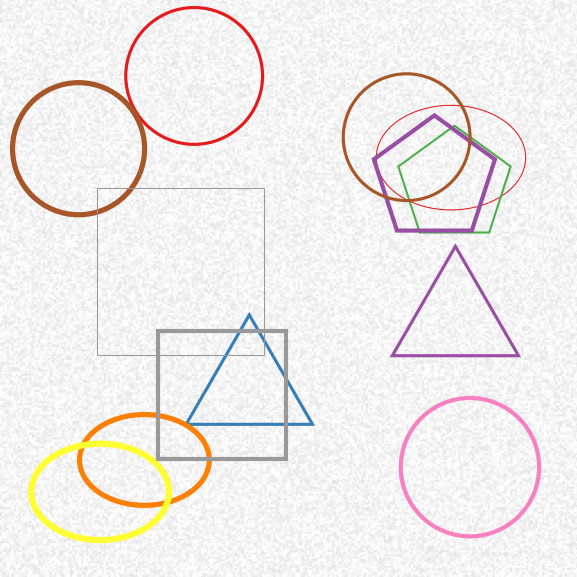[{"shape": "circle", "thickness": 1.5, "radius": 0.59, "center": [0.336, 0.868]}, {"shape": "oval", "thickness": 0.5, "radius": 0.65, "center": [0.781, 0.726]}, {"shape": "triangle", "thickness": 1.5, "radius": 0.63, "center": [0.432, 0.328]}, {"shape": "pentagon", "thickness": 1, "radius": 0.51, "center": [0.787, 0.679]}, {"shape": "triangle", "thickness": 1.5, "radius": 0.63, "center": [0.789, 0.446]}, {"shape": "pentagon", "thickness": 2, "radius": 0.55, "center": [0.752, 0.689]}, {"shape": "oval", "thickness": 2.5, "radius": 0.56, "center": [0.25, 0.203]}, {"shape": "oval", "thickness": 3, "radius": 0.6, "center": [0.173, 0.147]}, {"shape": "circle", "thickness": 1.5, "radius": 0.55, "center": [0.704, 0.762]}, {"shape": "circle", "thickness": 2.5, "radius": 0.57, "center": [0.136, 0.742]}, {"shape": "circle", "thickness": 2, "radius": 0.6, "center": [0.814, 0.19]}, {"shape": "square", "thickness": 0.5, "radius": 0.72, "center": [0.313, 0.529]}, {"shape": "square", "thickness": 2, "radius": 0.56, "center": [0.385, 0.315]}]